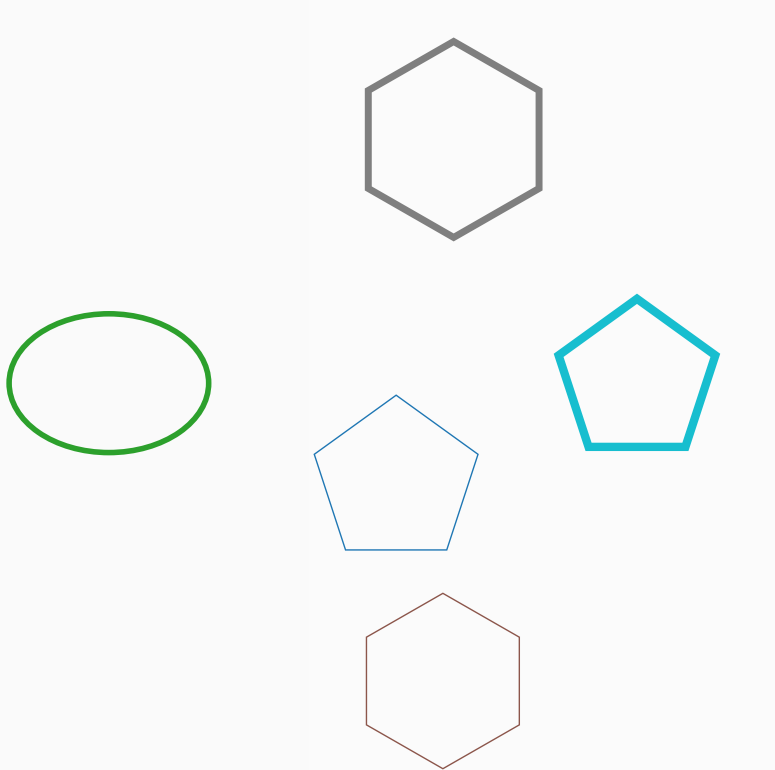[{"shape": "pentagon", "thickness": 0.5, "radius": 0.56, "center": [0.511, 0.376]}, {"shape": "oval", "thickness": 2, "radius": 0.64, "center": [0.141, 0.502]}, {"shape": "hexagon", "thickness": 0.5, "radius": 0.57, "center": [0.571, 0.116]}, {"shape": "hexagon", "thickness": 2.5, "radius": 0.64, "center": [0.585, 0.819]}, {"shape": "pentagon", "thickness": 3, "radius": 0.53, "center": [0.822, 0.506]}]